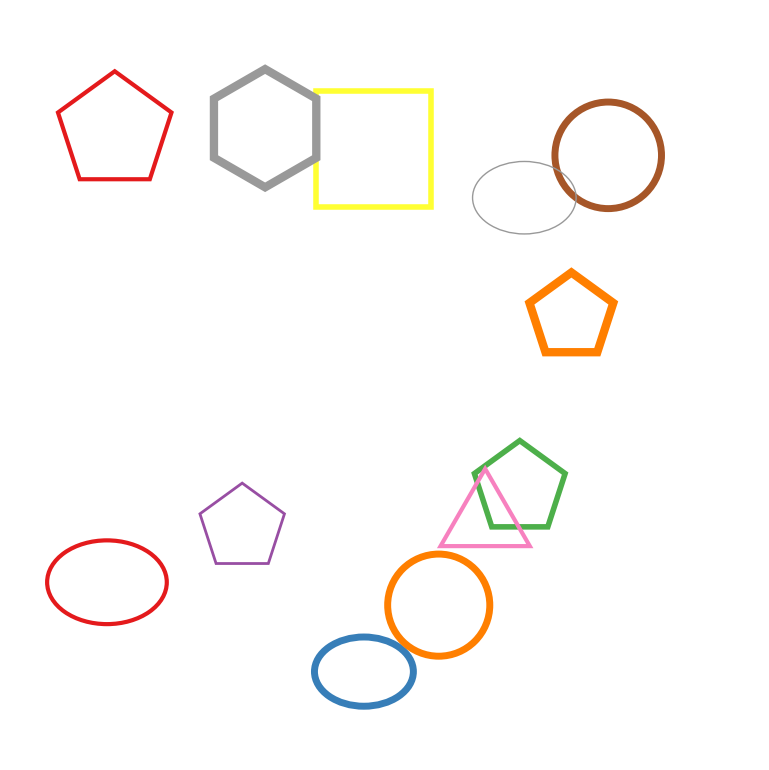[{"shape": "pentagon", "thickness": 1.5, "radius": 0.39, "center": [0.149, 0.83]}, {"shape": "oval", "thickness": 1.5, "radius": 0.39, "center": [0.139, 0.244]}, {"shape": "oval", "thickness": 2.5, "radius": 0.32, "center": [0.473, 0.128]}, {"shape": "pentagon", "thickness": 2, "radius": 0.31, "center": [0.675, 0.366]}, {"shape": "pentagon", "thickness": 1, "radius": 0.29, "center": [0.315, 0.315]}, {"shape": "circle", "thickness": 2.5, "radius": 0.33, "center": [0.57, 0.214]}, {"shape": "pentagon", "thickness": 3, "radius": 0.29, "center": [0.742, 0.589]}, {"shape": "square", "thickness": 2, "radius": 0.37, "center": [0.485, 0.807]}, {"shape": "circle", "thickness": 2.5, "radius": 0.35, "center": [0.79, 0.798]}, {"shape": "triangle", "thickness": 1.5, "radius": 0.33, "center": [0.63, 0.324]}, {"shape": "hexagon", "thickness": 3, "radius": 0.38, "center": [0.344, 0.833]}, {"shape": "oval", "thickness": 0.5, "radius": 0.34, "center": [0.681, 0.743]}]